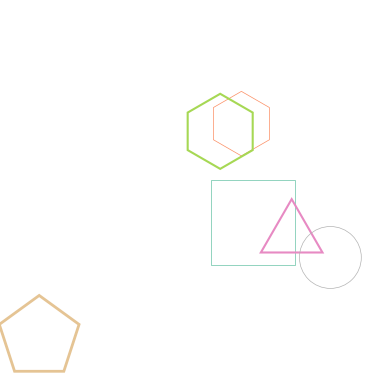[{"shape": "square", "thickness": 0.5, "radius": 0.55, "center": [0.657, 0.422]}, {"shape": "hexagon", "thickness": 0.5, "radius": 0.42, "center": [0.627, 0.679]}, {"shape": "triangle", "thickness": 1.5, "radius": 0.46, "center": [0.758, 0.39]}, {"shape": "hexagon", "thickness": 1.5, "radius": 0.49, "center": [0.572, 0.659]}, {"shape": "pentagon", "thickness": 2, "radius": 0.54, "center": [0.102, 0.124]}, {"shape": "circle", "thickness": 0.5, "radius": 0.4, "center": [0.858, 0.331]}]